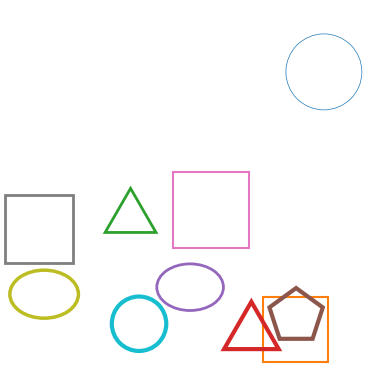[{"shape": "circle", "thickness": 0.5, "radius": 0.49, "center": [0.841, 0.813]}, {"shape": "square", "thickness": 1.5, "radius": 0.42, "center": [0.768, 0.144]}, {"shape": "triangle", "thickness": 2, "radius": 0.38, "center": [0.339, 0.434]}, {"shape": "triangle", "thickness": 3, "radius": 0.41, "center": [0.653, 0.134]}, {"shape": "oval", "thickness": 2, "radius": 0.43, "center": [0.494, 0.254]}, {"shape": "pentagon", "thickness": 3, "radius": 0.36, "center": [0.769, 0.179]}, {"shape": "square", "thickness": 1.5, "radius": 0.49, "center": [0.548, 0.455]}, {"shape": "square", "thickness": 2, "radius": 0.44, "center": [0.102, 0.405]}, {"shape": "oval", "thickness": 2.5, "radius": 0.45, "center": [0.115, 0.236]}, {"shape": "circle", "thickness": 3, "radius": 0.35, "center": [0.361, 0.159]}]